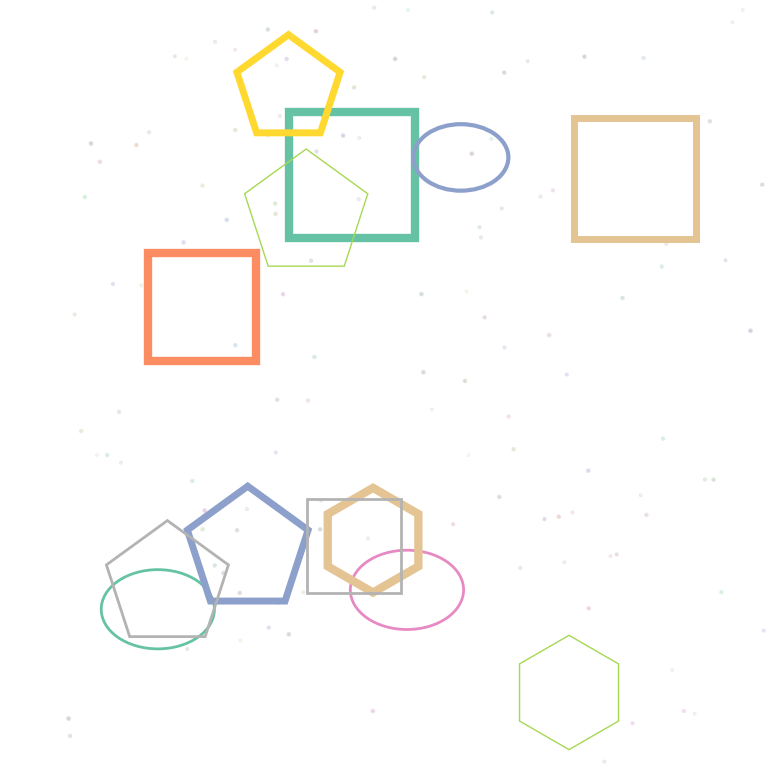[{"shape": "square", "thickness": 3, "radius": 0.41, "center": [0.457, 0.773]}, {"shape": "oval", "thickness": 1, "radius": 0.37, "center": [0.205, 0.209]}, {"shape": "square", "thickness": 3, "radius": 0.35, "center": [0.262, 0.602]}, {"shape": "oval", "thickness": 1.5, "radius": 0.31, "center": [0.599, 0.796]}, {"shape": "pentagon", "thickness": 2.5, "radius": 0.41, "center": [0.322, 0.286]}, {"shape": "oval", "thickness": 1, "radius": 0.37, "center": [0.529, 0.234]}, {"shape": "hexagon", "thickness": 0.5, "radius": 0.37, "center": [0.739, 0.101]}, {"shape": "pentagon", "thickness": 0.5, "radius": 0.42, "center": [0.398, 0.722]}, {"shape": "pentagon", "thickness": 2.5, "radius": 0.35, "center": [0.375, 0.884]}, {"shape": "square", "thickness": 2.5, "radius": 0.39, "center": [0.825, 0.768]}, {"shape": "hexagon", "thickness": 3, "radius": 0.34, "center": [0.484, 0.298]}, {"shape": "pentagon", "thickness": 1, "radius": 0.42, "center": [0.217, 0.241]}, {"shape": "square", "thickness": 1, "radius": 0.31, "center": [0.46, 0.291]}]